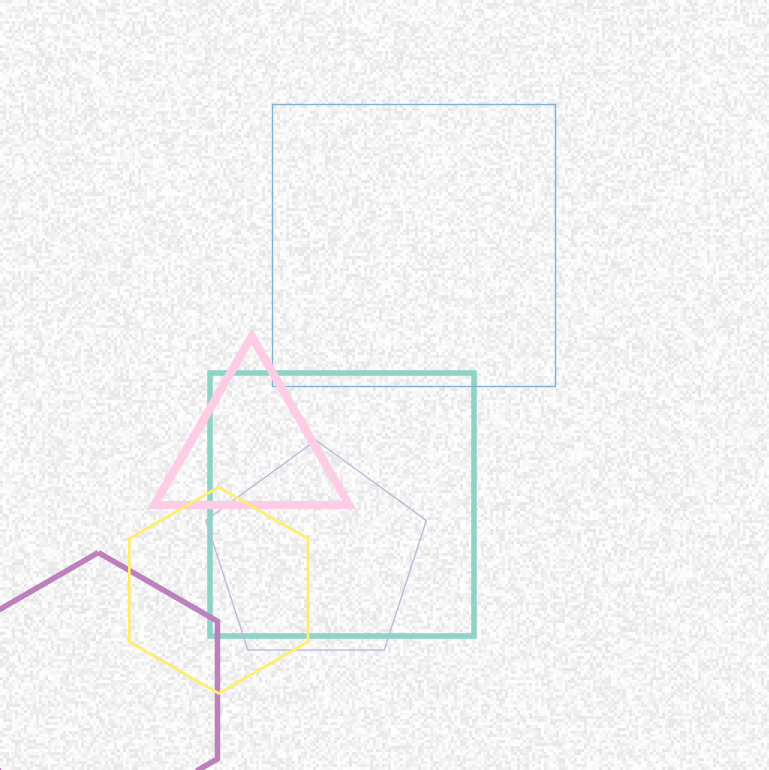[{"shape": "square", "thickness": 2, "radius": 0.86, "center": [0.444, 0.345]}, {"shape": "pentagon", "thickness": 0.5, "radius": 0.75, "center": [0.41, 0.278]}, {"shape": "square", "thickness": 0.5, "radius": 0.92, "center": [0.537, 0.682]}, {"shape": "triangle", "thickness": 3, "radius": 0.73, "center": [0.327, 0.417]}, {"shape": "hexagon", "thickness": 2, "radius": 0.89, "center": [0.128, 0.104]}, {"shape": "hexagon", "thickness": 1, "radius": 0.67, "center": [0.284, 0.233]}]